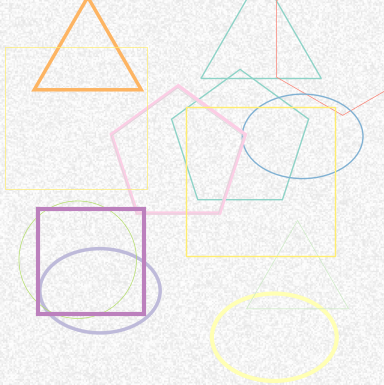[{"shape": "pentagon", "thickness": 1, "radius": 0.94, "center": [0.624, 0.633]}, {"shape": "triangle", "thickness": 1, "radius": 0.9, "center": [0.678, 0.886]}, {"shape": "oval", "thickness": 3, "radius": 0.81, "center": [0.713, 0.124]}, {"shape": "oval", "thickness": 2.5, "radius": 0.78, "center": [0.26, 0.245]}, {"shape": "hexagon", "thickness": 0.5, "radius": 0.99, "center": [0.89, 0.899]}, {"shape": "oval", "thickness": 1, "radius": 0.78, "center": [0.786, 0.646]}, {"shape": "triangle", "thickness": 2.5, "radius": 0.8, "center": [0.228, 0.847]}, {"shape": "circle", "thickness": 0.5, "radius": 0.76, "center": [0.202, 0.325]}, {"shape": "pentagon", "thickness": 2.5, "radius": 0.91, "center": [0.463, 0.594]}, {"shape": "pentagon", "thickness": 0.5, "radius": 0.9, "center": [0.461, 0.591]}, {"shape": "square", "thickness": 3, "radius": 0.69, "center": [0.237, 0.321]}, {"shape": "triangle", "thickness": 0.5, "radius": 0.77, "center": [0.773, 0.274]}, {"shape": "square", "thickness": 1, "radius": 0.97, "center": [0.677, 0.53]}, {"shape": "square", "thickness": 0.5, "radius": 0.92, "center": [0.197, 0.694]}]